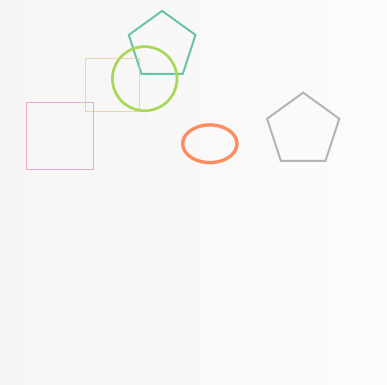[{"shape": "pentagon", "thickness": 1.5, "radius": 0.45, "center": [0.418, 0.881]}, {"shape": "oval", "thickness": 2.5, "radius": 0.35, "center": [0.542, 0.627]}, {"shape": "square", "thickness": 0.5, "radius": 0.43, "center": [0.154, 0.649]}, {"shape": "circle", "thickness": 2, "radius": 0.42, "center": [0.373, 0.796]}, {"shape": "square", "thickness": 0.5, "radius": 0.35, "center": [0.288, 0.781]}, {"shape": "pentagon", "thickness": 1.5, "radius": 0.49, "center": [0.782, 0.661]}]